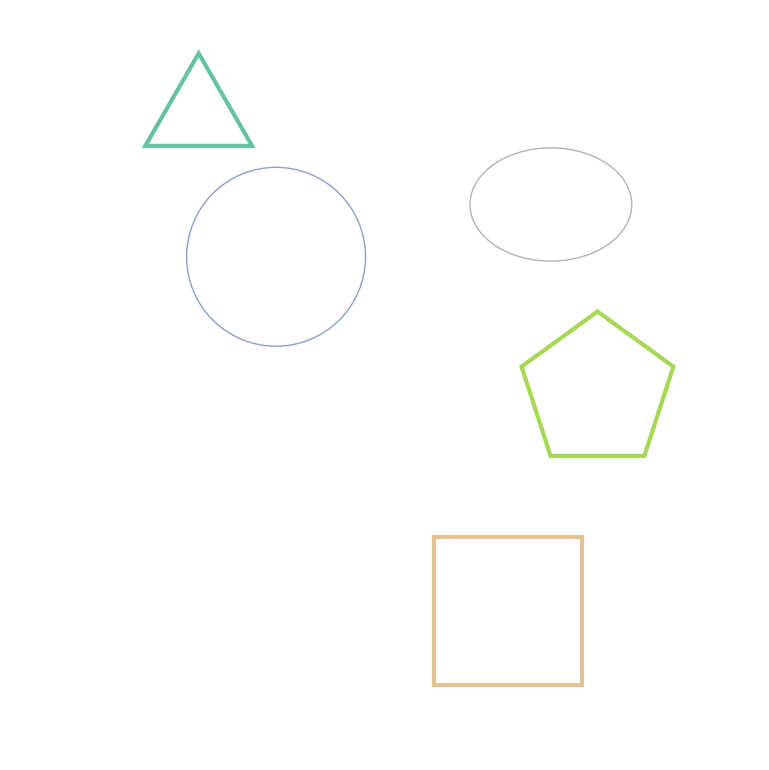[{"shape": "triangle", "thickness": 1.5, "radius": 0.4, "center": [0.258, 0.851]}, {"shape": "circle", "thickness": 0.5, "radius": 0.58, "center": [0.359, 0.667]}, {"shape": "pentagon", "thickness": 1.5, "radius": 0.52, "center": [0.776, 0.492]}, {"shape": "square", "thickness": 1.5, "radius": 0.48, "center": [0.66, 0.206]}, {"shape": "oval", "thickness": 0.5, "radius": 0.53, "center": [0.715, 0.734]}]